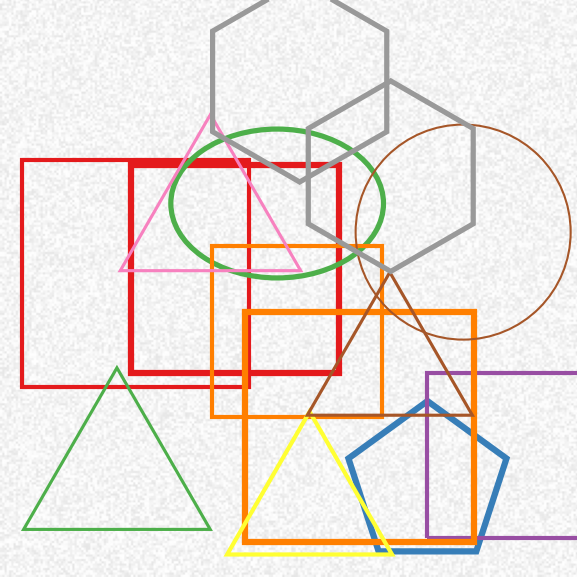[{"shape": "square", "thickness": 2, "radius": 0.98, "center": [0.234, 0.526]}, {"shape": "square", "thickness": 3, "radius": 0.9, "center": [0.407, 0.534]}, {"shape": "pentagon", "thickness": 3, "radius": 0.72, "center": [0.74, 0.161]}, {"shape": "triangle", "thickness": 1.5, "radius": 0.93, "center": [0.202, 0.176]}, {"shape": "oval", "thickness": 2.5, "radius": 0.92, "center": [0.48, 0.647]}, {"shape": "square", "thickness": 2, "radius": 0.71, "center": [0.882, 0.211]}, {"shape": "square", "thickness": 2, "radius": 0.74, "center": [0.514, 0.425]}, {"shape": "square", "thickness": 3, "radius": 1.0, "center": [0.623, 0.26]}, {"shape": "triangle", "thickness": 2, "radius": 0.82, "center": [0.536, 0.121]}, {"shape": "triangle", "thickness": 1.5, "radius": 0.82, "center": [0.675, 0.363]}, {"shape": "circle", "thickness": 1, "radius": 0.93, "center": [0.802, 0.597]}, {"shape": "triangle", "thickness": 1.5, "radius": 0.9, "center": [0.364, 0.621]}, {"shape": "hexagon", "thickness": 2.5, "radius": 0.87, "center": [0.519, 0.858]}, {"shape": "hexagon", "thickness": 2.5, "radius": 0.82, "center": [0.677, 0.694]}]